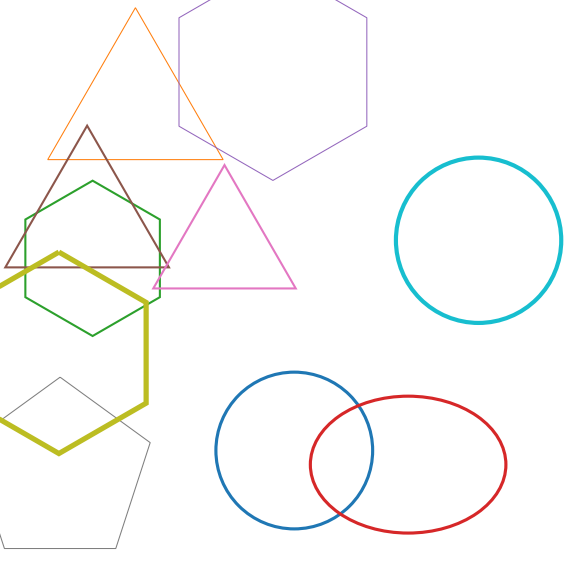[{"shape": "circle", "thickness": 1.5, "radius": 0.68, "center": [0.51, 0.219]}, {"shape": "triangle", "thickness": 0.5, "radius": 0.88, "center": [0.235, 0.81]}, {"shape": "hexagon", "thickness": 1, "radius": 0.67, "center": [0.16, 0.552]}, {"shape": "oval", "thickness": 1.5, "radius": 0.85, "center": [0.707, 0.195]}, {"shape": "hexagon", "thickness": 0.5, "radius": 0.94, "center": [0.473, 0.874]}, {"shape": "triangle", "thickness": 1, "radius": 0.82, "center": [0.151, 0.618]}, {"shape": "triangle", "thickness": 1, "radius": 0.71, "center": [0.389, 0.571]}, {"shape": "pentagon", "thickness": 0.5, "radius": 0.82, "center": [0.104, 0.182]}, {"shape": "hexagon", "thickness": 2.5, "radius": 0.87, "center": [0.102, 0.388]}, {"shape": "circle", "thickness": 2, "radius": 0.72, "center": [0.829, 0.583]}]